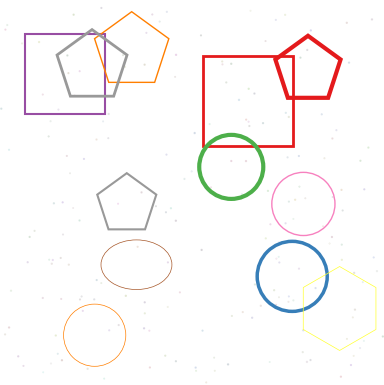[{"shape": "pentagon", "thickness": 3, "radius": 0.45, "center": [0.8, 0.818]}, {"shape": "square", "thickness": 2, "radius": 0.58, "center": [0.644, 0.739]}, {"shape": "circle", "thickness": 2.5, "radius": 0.45, "center": [0.759, 0.282]}, {"shape": "circle", "thickness": 3, "radius": 0.42, "center": [0.601, 0.567]}, {"shape": "square", "thickness": 1.5, "radius": 0.52, "center": [0.169, 0.808]}, {"shape": "pentagon", "thickness": 1, "radius": 0.51, "center": [0.342, 0.868]}, {"shape": "circle", "thickness": 0.5, "radius": 0.4, "center": [0.246, 0.129]}, {"shape": "hexagon", "thickness": 0.5, "radius": 0.55, "center": [0.882, 0.199]}, {"shape": "oval", "thickness": 0.5, "radius": 0.46, "center": [0.354, 0.312]}, {"shape": "circle", "thickness": 1, "radius": 0.41, "center": [0.788, 0.47]}, {"shape": "pentagon", "thickness": 2, "radius": 0.48, "center": [0.239, 0.828]}, {"shape": "pentagon", "thickness": 1.5, "radius": 0.4, "center": [0.329, 0.47]}]